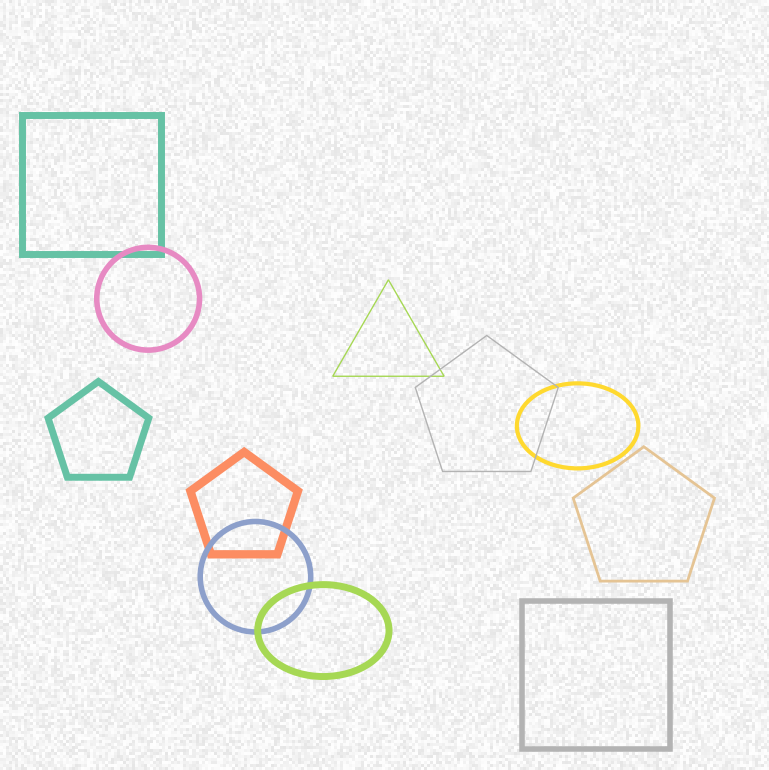[{"shape": "square", "thickness": 2.5, "radius": 0.45, "center": [0.118, 0.761]}, {"shape": "pentagon", "thickness": 2.5, "radius": 0.34, "center": [0.128, 0.436]}, {"shape": "pentagon", "thickness": 3, "radius": 0.37, "center": [0.317, 0.34]}, {"shape": "circle", "thickness": 2, "radius": 0.36, "center": [0.332, 0.251]}, {"shape": "circle", "thickness": 2, "radius": 0.33, "center": [0.192, 0.612]}, {"shape": "oval", "thickness": 2.5, "radius": 0.43, "center": [0.42, 0.181]}, {"shape": "triangle", "thickness": 0.5, "radius": 0.42, "center": [0.504, 0.553]}, {"shape": "oval", "thickness": 1.5, "radius": 0.39, "center": [0.75, 0.447]}, {"shape": "pentagon", "thickness": 1, "radius": 0.48, "center": [0.836, 0.323]}, {"shape": "pentagon", "thickness": 0.5, "radius": 0.49, "center": [0.632, 0.467]}, {"shape": "square", "thickness": 2, "radius": 0.48, "center": [0.774, 0.123]}]